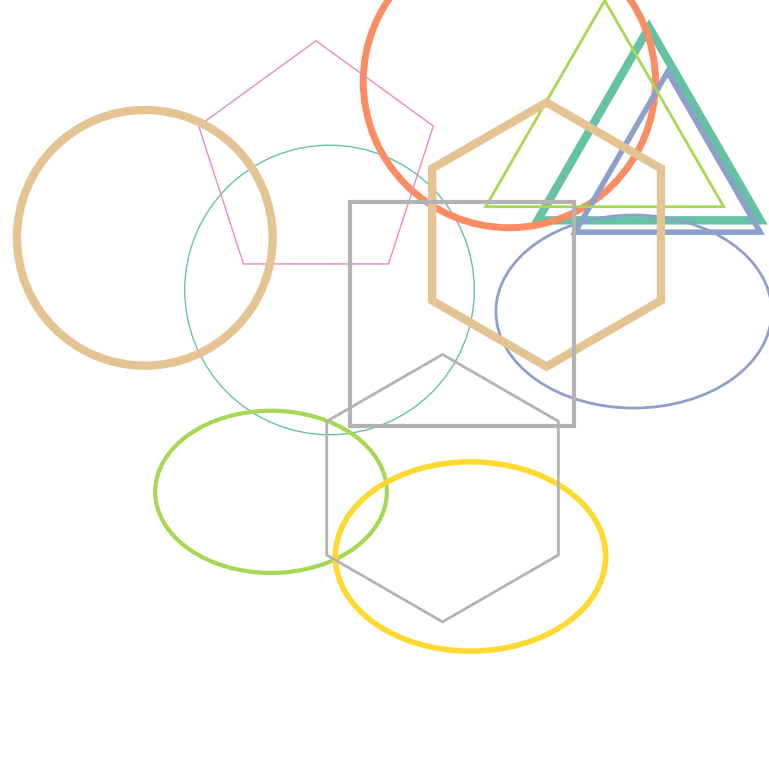[{"shape": "circle", "thickness": 0.5, "radius": 0.94, "center": [0.428, 0.623]}, {"shape": "triangle", "thickness": 3, "radius": 0.84, "center": [0.843, 0.797]}, {"shape": "circle", "thickness": 2.5, "radius": 0.95, "center": [0.662, 0.894]}, {"shape": "oval", "thickness": 1, "radius": 0.9, "center": [0.823, 0.595]}, {"shape": "triangle", "thickness": 2, "radius": 0.69, "center": [0.867, 0.768]}, {"shape": "pentagon", "thickness": 0.5, "radius": 0.8, "center": [0.41, 0.787]}, {"shape": "triangle", "thickness": 1, "radius": 0.89, "center": [0.785, 0.821]}, {"shape": "oval", "thickness": 1.5, "radius": 0.75, "center": [0.352, 0.361]}, {"shape": "oval", "thickness": 2, "radius": 0.88, "center": [0.611, 0.277]}, {"shape": "circle", "thickness": 3, "radius": 0.83, "center": [0.188, 0.691]}, {"shape": "hexagon", "thickness": 3, "radius": 0.86, "center": [0.71, 0.695]}, {"shape": "hexagon", "thickness": 1, "radius": 0.87, "center": [0.575, 0.366]}, {"shape": "square", "thickness": 1.5, "radius": 0.73, "center": [0.6, 0.593]}]